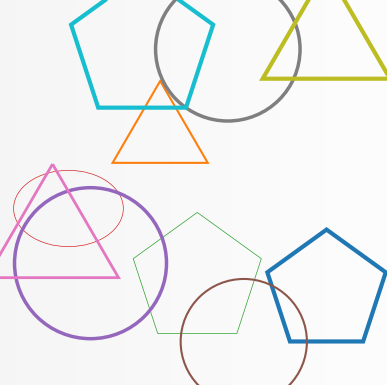[{"shape": "pentagon", "thickness": 3, "radius": 0.8, "center": [0.843, 0.243]}, {"shape": "triangle", "thickness": 1.5, "radius": 0.71, "center": [0.413, 0.648]}, {"shape": "pentagon", "thickness": 0.5, "radius": 0.87, "center": [0.509, 0.274]}, {"shape": "oval", "thickness": 0.5, "radius": 0.71, "center": [0.177, 0.458]}, {"shape": "circle", "thickness": 2.5, "radius": 0.98, "center": [0.234, 0.316]}, {"shape": "circle", "thickness": 1.5, "radius": 0.81, "center": [0.629, 0.113]}, {"shape": "triangle", "thickness": 2, "radius": 0.98, "center": [0.136, 0.377]}, {"shape": "circle", "thickness": 2.5, "radius": 0.93, "center": [0.588, 0.872]}, {"shape": "triangle", "thickness": 3, "radius": 0.95, "center": [0.842, 0.89]}, {"shape": "pentagon", "thickness": 3, "radius": 0.96, "center": [0.367, 0.876]}]